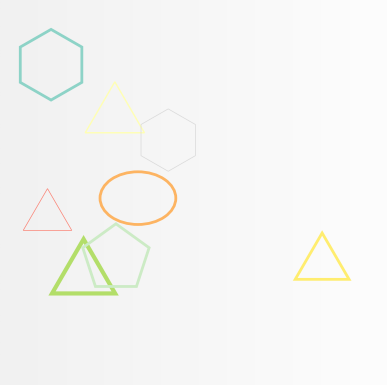[{"shape": "hexagon", "thickness": 2, "radius": 0.46, "center": [0.132, 0.832]}, {"shape": "triangle", "thickness": 1, "radius": 0.44, "center": [0.296, 0.699]}, {"shape": "triangle", "thickness": 0.5, "radius": 0.36, "center": [0.123, 0.438]}, {"shape": "oval", "thickness": 2, "radius": 0.49, "center": [0.356, 0.485]}, {"shape": "triangle", "thickness": 3, "radius": 0.47, "center": [0.216, 0.285]}, {"shape": "hexagon", "thickness": 0.5, "radius": 0.41, "center": [0.434, 0.636]}, {"shape": "pentagon", "thickness": 2, "radius": 0.45, "center": [0.299, 0.329]}, {"shape": "triangle", "thickness": 2, "radius": 0.4, "center": [0.831, 0.315]}]